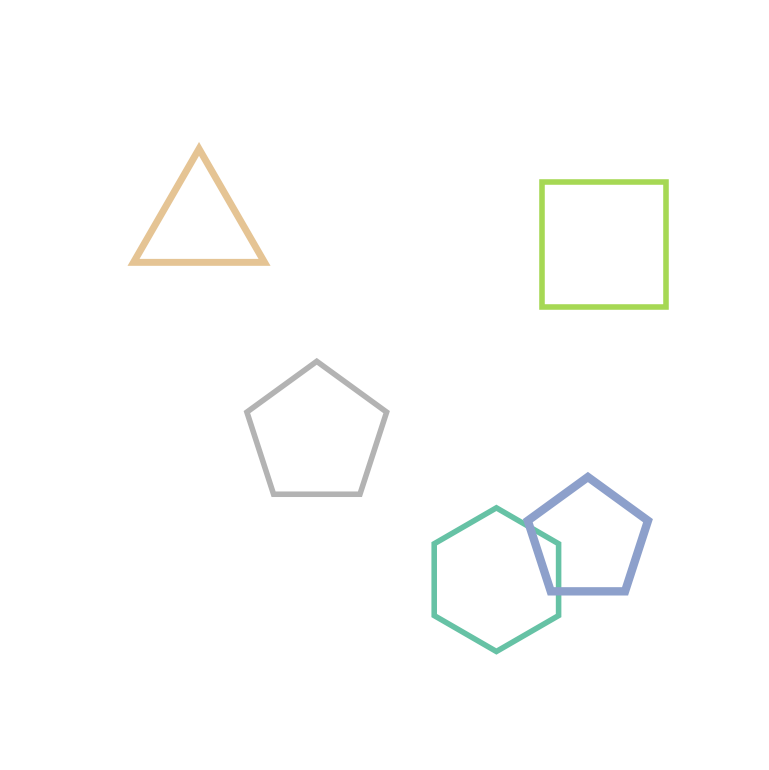[{"shape": "hexagon", "thickness": 2, "radius": 0.47, "center": [0.645, 0.247]}, {"shape": "pentagon", "thickness": 3, "radius": 0.41, "center": [0.764, 0.298]}, {"shape": "square", "thickness": 2, "radius": 0.4, "center": [0.784, 0.683]}, {"shape": "triangle", "thickness": 2.5, "radius": 0.49, "center": [0.258, 0.708]}, {"shape": "pentagon", "thickness": 2, "radius": 0.48, "center": [0.411, 0.435]}]